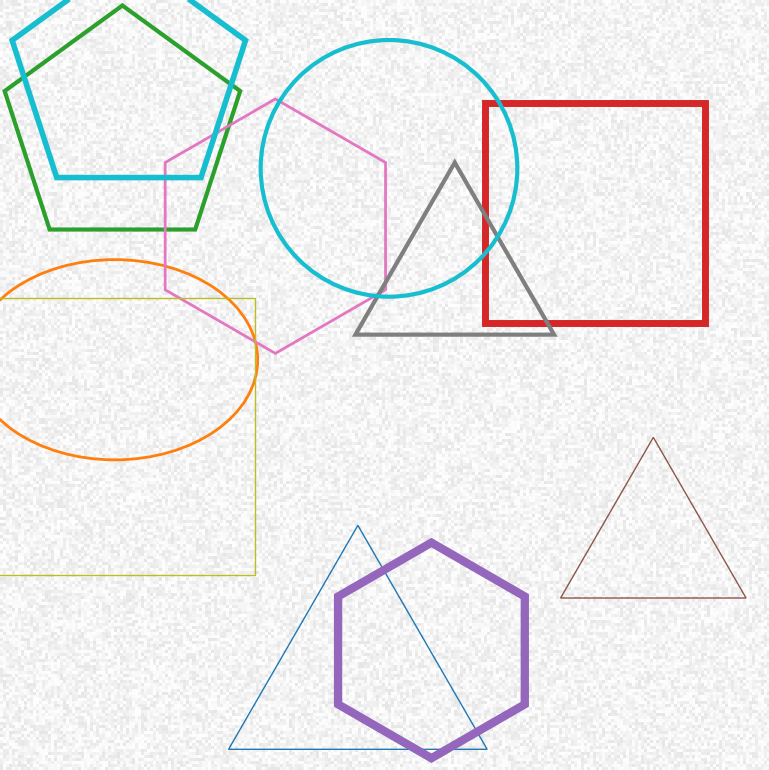[{"shape": "triangle", "thickness": 0.5, "radius": 0.97, "center": [0.465, 0.124]}, {"shape": "oval", "thickness": 1, "radius": 0.93, "center": [0.149, 0.533]}, {"shape": "pentagon", "thickness": 1.5, "radius": 0.8, "center": [0.159, 0.832]}, {"shape": "square", "thickness": 2.5, "radius": 0.71, "center": [0.773, 0.723]}, {"shape": "hexagon", "thickness": 3, "radius": 0.7, "center": [0.56, 0.155]}, {"shape": "triangle", "thickness": 0.5, "radius": 0.7, "center": [0.848, 0.293]}, {"shape": "hexagon", "thickness": 1, "radius": 0.83, "center": [0.358, 0.706]}, {"shape": "triangle", "thickness": 1.5, "radius": 0.74, "center": [0.591, 0.64]}, {"shape": "square", "thickness": 0.5, "radius": 0.9, "center": [0.151, 0.433]}, {"shape": "pentagon", "thickness": 2, "radius": 0.8, "center": [0.167, 0.898]}, {"shape": "circle", "thickness": 1.5, "radius": 0.83, "center": [0.505, 0.781]}]